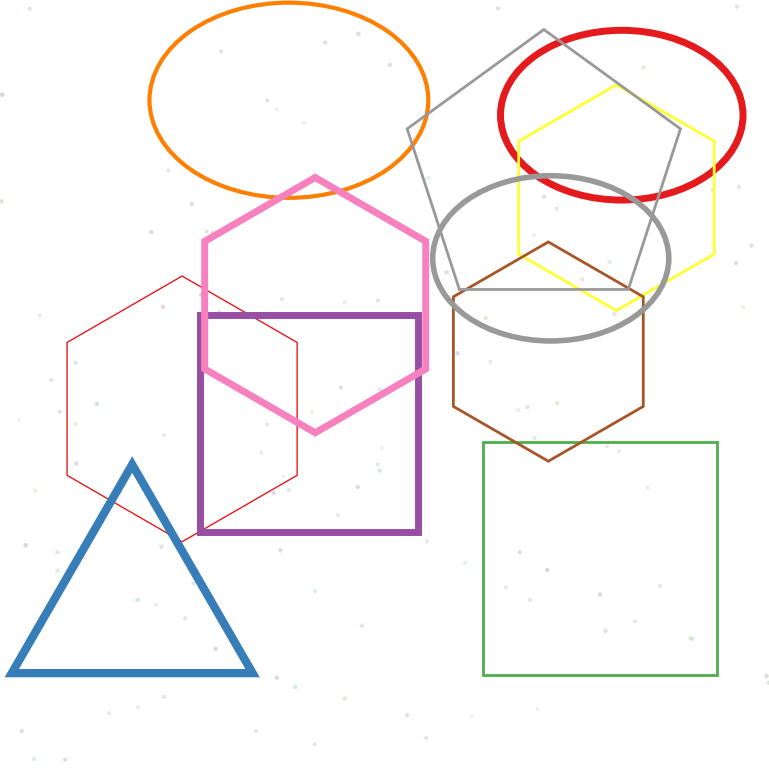[{"shape": "oval", "thickness": 2.5, "radius": 0.79, "center": [0.807, 0.85]}, {"shape": "hexagon", "thickness": 0.5, "radius": 0.86, "center": [0.236, 0.469]}, {"shape": "triangle", "thickness": 3, "radius": 0.9, "center": [0.172, 0.216]}, {"shape": "square", "thickness": 1, "radius": 0.76, "center": [0.779, 0.275]}, {"shape": "square", "thickness": 2.5, "radius": 0.71, "center": [0.401, 0.45]}, {"shape": "oval", "thickness": 1.5, "radius": 0.91, "center": [0.375, 0.87]}, {"shape": "hexagon", "thickness": 1, "radius": 0.73, "center": [0.801, 0.743]}, {"shape": "hexagon", "thickness": 1, "radius": 0.71, "center": [0.712, 0.543]}, {"shape": "hexagon", "thickness": 2.5, "radius": 0.83, "center": [0.409, 0.604]}, {"shape": "oval", "thickness": 2, "radius": 0.77, "center": [0.715, 0.664]}, {"shape": "pentagon", "thickness": 1, "radius": 0.93, "center": [0.706, 0.775]}]